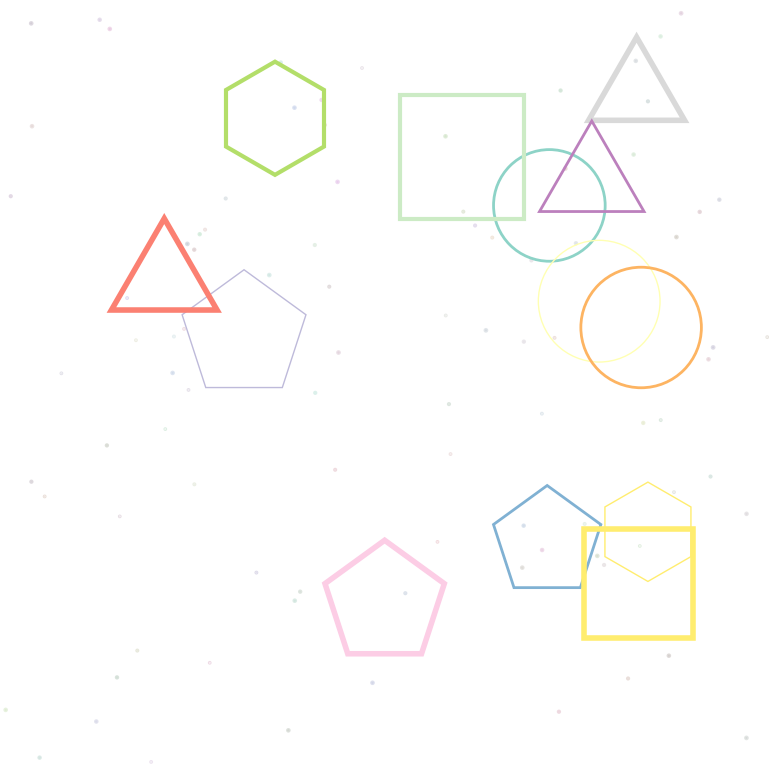[{"shape": "circle", "thickness": 1, "radius": 0.36, "center": [0.713, 0.733]}, {"shape": "circle", "thickness": 0.5, "radius": 0.4, "center": [0.778, 0.609]}, {"shape": "pentagon", "thickness": 0.5, "radius": 0.42, "center": [0.317, 0.565]}, {"shape": "triangle", "thickness": 2, "radius": 0.4, "center": [0.213, 0.637]}, {"shape": "pentagon", "thickness": 1, "radius": 0.37, "center": [0.711, 0.296]}, {"shape": "circle", "thickness": 1, "radius": 0.39, "center": [0.833, 0.575]}, {"shape": "hexagon", "thickness": 1.5, "radius": 0.37, "center": [0.357, 0.846]}, {"shape": "pentagon", "thickness": 2, "radius": 0.41, "center": [0.5, 0.217]}, {"shape": "triangle", "thickness": 2, "radius": 0.36, "center": [0.827, 0.88]}, {"shape": "triangle", "thickness": 1, "radius": 0.39, "center": [0.769, 0.764]}, {"shape": "square", "thickness": 1.5, "radius": 0.4, "center": [0.6, 0.796]}, {"shape": "square", "thickness": 2, "radius": 0.35, "center": [0.829, 0.242]}, {"shape": "hexagon", "thickness": 0.5, "radius": 0.32, "center": [0.841, 0.309]}]